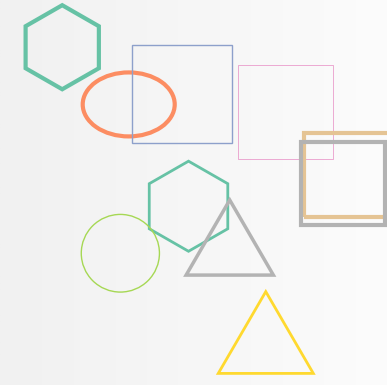[{"shape": "hexagon", "thickness": 3, "radius": 0.55, "center": [0.161, 0.877]}, {"shape": "hexagon", "thickness": 2, "radius": 0.59, "center": [0.486, 0.464]}, {"shape": "oval", "thickness": 3, "radius": 0.59, "center": [0.332, 0.729]}, {"shape": "square", "thickness": 1, "radius": 0.64, "center": [0.47, 0.756]}, {"shape": "square", "thickness": 0.5, "radius": 0.61, "center": [0.736, 0.709]}, {"shape": "circle", "thickness": 1, "radius": 0.5, "center": [0.311, 0.342]}, {"shape": "triangle", "thickness": 2, "radius": 0.71, "center": [0.686, 0.101]}, {"shape": "square", "thickness": 3, "radius": 0.55, "center": [0.894, 0.546]}, {"shape": "square", "thickness": 3, "radius": 0.54, "center": [0.885, 0.523]}, {"shape": "triangle", "thickness": 2.5, "radius": 0.65, "center": [0.593, 0.35]}]